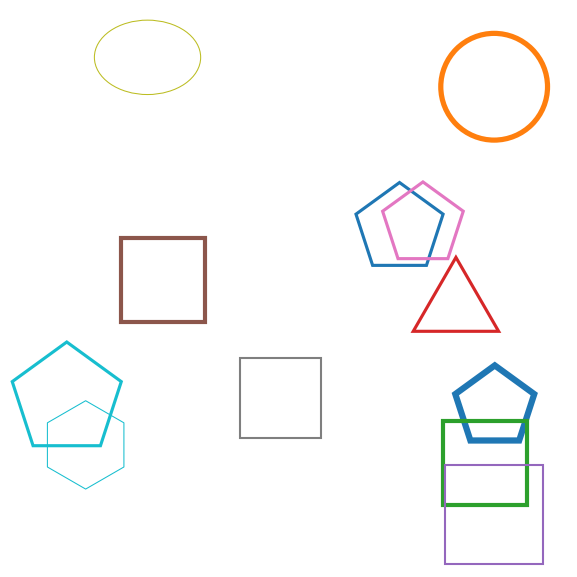[{"shape": "pentagon", "thickness": 1.5, "radius": 0.4, "center": [0.692, 0.604]}, {"shape": "pentagon", "thickness": 3, "radius": 0.36, "center": [0.857, 0.295]}, {"shape": "circle", "thickness": 2.5, "radius": 0.46, "center": [0.856, 0.849]}, {"shape": "square", "thickness": 2, "radius": 0.36, "center": [0.84, 0.198]}, {"shape": "triangle", "thickness": 1.5, "radius": 0.43, "center": [0.789, 0.468]}, {"shape": "square", "thickness": 1, "radius": 0.43, "center": [0.855, 0.108]}, {"shape": "square", "thickness": 2, "radius": 0.36, "center": [0.283, 0.514]}, {"shape": "pentagon", "thickness": 1.5, "radius": 0.37, "center": [0.732, 0.611]}, {"shape": "square", "thickness": 1, "radius": 0.35, "center": [0.486, 0.31]}, {"shape": "oval", "thickness": 0.5, "radius": 0.46, "center": [0.255, 0.9]}, {"shape": "hexagon", "thickness": 0.5, "radius": 0.38, "center": [0.148, 0.229]}, {"shape": "pentagon", "thickness": 1.5, "radius": 0.5, "center": [0.116, 0.308]}]